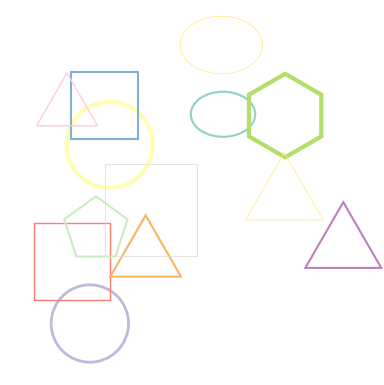[{"shape": "oval", "thickness": 1.5, "radius": 0.42, "center": [0.579, 0.703]}, {"shape": "circle", "thickness": 3, "radius": 0.56, "center": [0.285, 0.624]}, {"shape": "circle", "thickness": 2, "radius": 0.5, "center": [0.233, 0.16]}, {"shape": "square", "thickness": 1, "radius": 0.5, "center": [0.187, 0.32]}, {"shape": "square", "thickness": 1.5, "radius": 0.43, "center": [0.272, 0.726]}, {"shape": "triangle", "thickness": 1.5, "radius": 0.53, "center": [0.378, 0.334]}, {"shape": "hexagon", "thickness": 3, "radius": 0.54, "center": [0.741, 0.7]}, {"shape": "triangle", "thickness": 1, "radius": 0.46, "center": [0.174, 0.719]}, {"shape": "square", "thickness": 0.5, "radius": 0.6, "center": [0.393, 0.455]}, {"shape": "triangle", "thickness": 1.5, "radius": 0.57, "center": [0.892, 0.361]}, {"shape": "pentagon", "thickness": 1.5, "radius": 0.43, "center": [0.249, 0.404]}, {"shape": "triangle", "thickness": 0.5, "radius": 0.58, "center": [0.738, 0.487]}, {"shape": "oval", "thickness": 0.5, "radius": 0.53, "center": [0.575, 0.883]}]